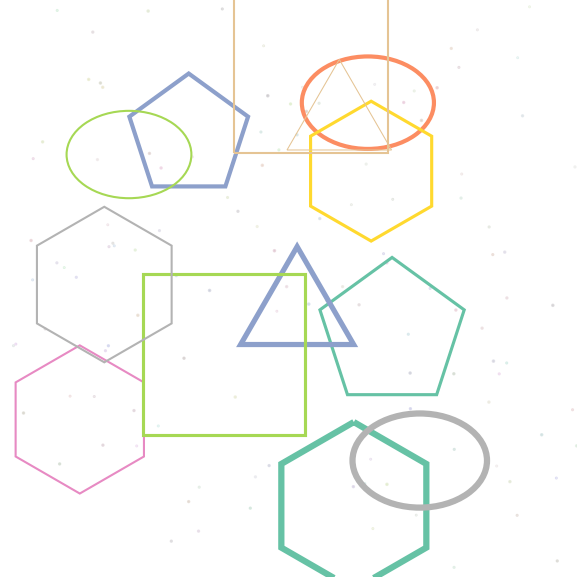[{"shape": "hexagon", "thickness": 3, "radius": 0.72, "center": [0.613, 0.123]}, {"shape": "pentagon", "thickness": 1.5, "radius": 0.66, "center": [0.679, 0.422]}, {"shape": "oval", "thickness": 2, "radius": 0.57, "center": [0.637, 0.821]}, {"shape": "pentagon", "thickness": 2, "radius": 0.54, "center": [0.327, 0.764]}, {"shape": "triangle", "thickness": 2.5, "radius": 0.57, "center": [0.515, 0.459]}, {"shape": "hexagon", "thickness": 1, "radius": 0.64, "center": [0.138, 0.273]}, {"shape": "oval", "thickness": 1, "radius": 0.54, "center": [0.223, 0.732]}, {"shape": "square", "thickness": 1.5, "radius": 0.7, "center": [0.387, 0.385]}, {"shape": "hexagon", "thickness": 1.5, "radius": 0.61, "center": [0.643, 0.703]}, {"shape": "square", "thickness": 1, "radius": 0.67, "center": [0.539, 0.868]}, {"shape": "triangle", "thickness": 0.5, "radius": 0.52, "center": [0.588, 0.792]}, {"shape": "hexagon", "thickness": 1, "radius": 0.67, "center": [0.181, 0.506]}, {"shape": "oval", "thickness": 3, "radius": 0.58, "center": [0.727, 0.202]}]